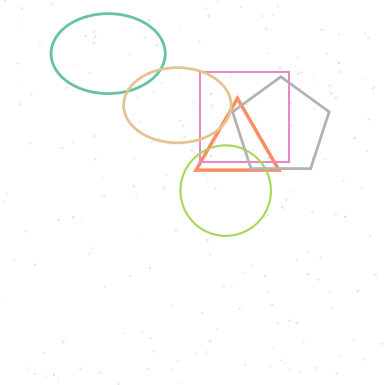[{"shape": "oval", "thickness": 2, "radius": 0.74, "center": [0.281, 0.861]}, {"shape": "triangle", "thickness": 2.5, "radius": 0.62, "center": [0.617, 0.62]}, {"shape": "square", "thickness": 1.5, "radius": 0.58, "center": [0.635, 0.696]}, {"shape": "circle", "thickness": 1.5, "radius": 0.59, "center": [0.586, 0.505]}, {"shape": "oval", "thickness": 2, "radius": 0.7, "center": [0.461, 0.727]}, {"shape": "pentagon", "thickness": 2, "radius": 0.66, "center": [0.729, 0.669]}]